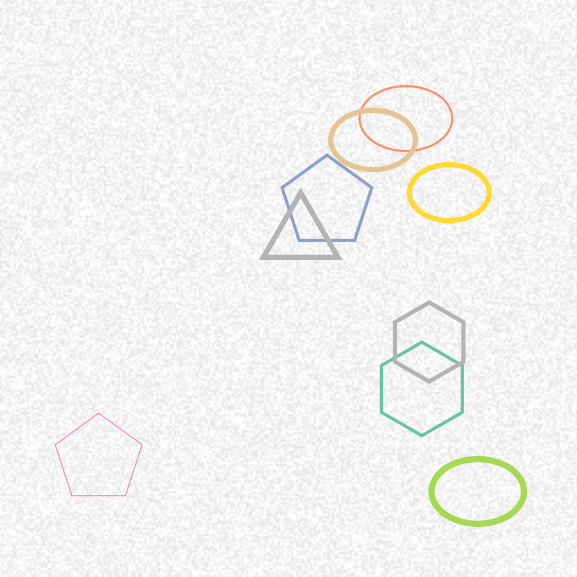[{"shape": "hexagon", "thickness": 1.5, "radius": 0.4, "center": [0.731, 0.326]}, {"shape": "oval", "thickness": 1, "radius": 0.4, "center": [0.703, 0.794]}, {"shape": "pentagon", "thickness": 1.5, "radius": 0.41, "center": [0.566, 0.649]}, {"shape": "pentagon", "thickness": 0.5, "radius": 0.39, "center": [0.171, 0.205]}, {"shape": "oval", "thickness": 3, "radius": 0.4, "center": [0.827, 0.148]}, {"shape": "oval", "thickness": 2.5, "radius": 0.35, "center": [0.778, 0.666]}, {"shape": "oval", "thickness": 2.5, "radius": 0.37, "center": [0.646, 0.757]}, {"shape": "hexagon", "thickness": 2, "radius": 0.34, "center": [0.743, 0.407]}, {"shape": "triangle", "thickness": 2.5, "radius": 0.37, "center": [0.521, 0.591]}]